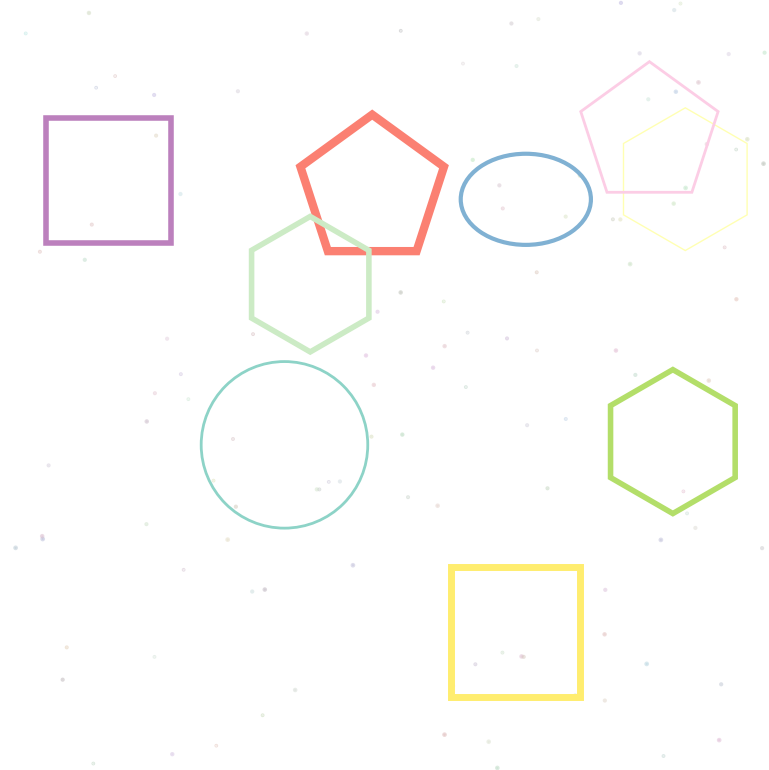[{"shape": "circle", "thickness": 1, "radius": 0.54, "center": [0.369, 0.422]}, {"shape": "hexagon", "thickness": 0.5, "radius": 0.46, "center": [0.89, 0.767]}, {"shape": "pentagon", "thickness": 3, "radius": 0.49, "center": [0.483, 0.753]}, {"shape": "oval", "thickness": 1.5, "radius": 0.42, "center": [0.683, 0.741]}, {"shape": "hexagon", "thickness": 2, "radius": 0.47, "center": [0.874, 0.427]}, {"shape": "pentagon", "thickness": 1, "radius": 0.47, "center": [0.843, 0.826]}, {"shape": "square", "thickness": 2, "radius": 0.41, "center": [0.141, 0.766]}, {"shape": "hexagon", "thickness": 2, "radius": 0.44, "center": [0.403, 0.631]}, {"shape": "square", "thickness": 2.5, "radius": 0.42, "center": [0.669, 0.18]}]